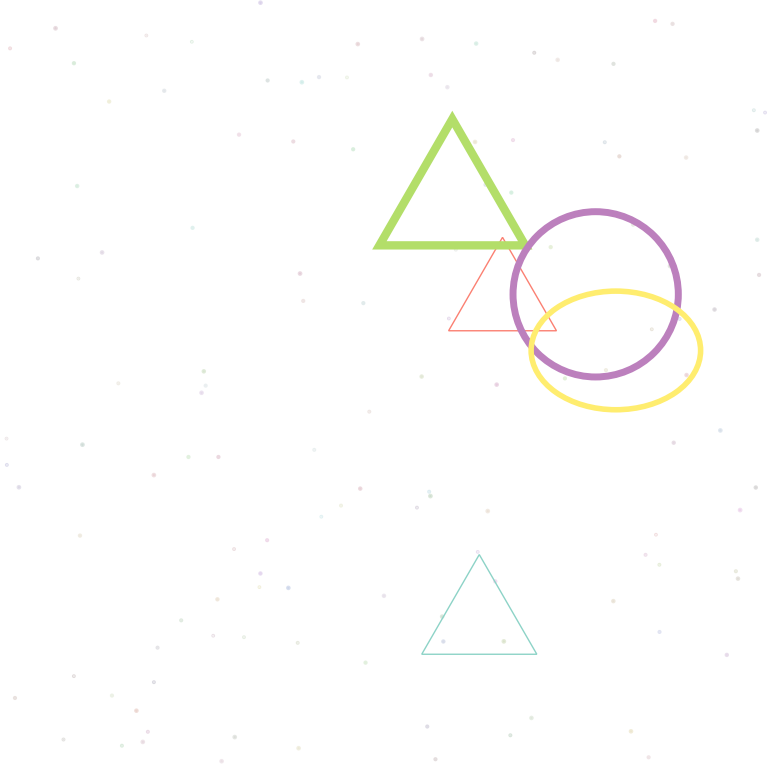[{"shape": "triangle", "thickness": 0.5, "radius": 0.43, "center": [0.622, 0.193]}, {"shape": "triangle", "thickness": 0.5, "radius": 0.4, "center": [0.653, 0.611]}, {"shape": "triangle", "thickness": 3, "radius": 0.55, "center": [0.587, 0.736]}, {"shape": "circle", "thickness": 2.5, "radius": 0.54, "center": [0.774, 0.618]}, {"shape": "oval", "thickness": 2, "radius": 0.55, "center": [0.8, 0.545]}]